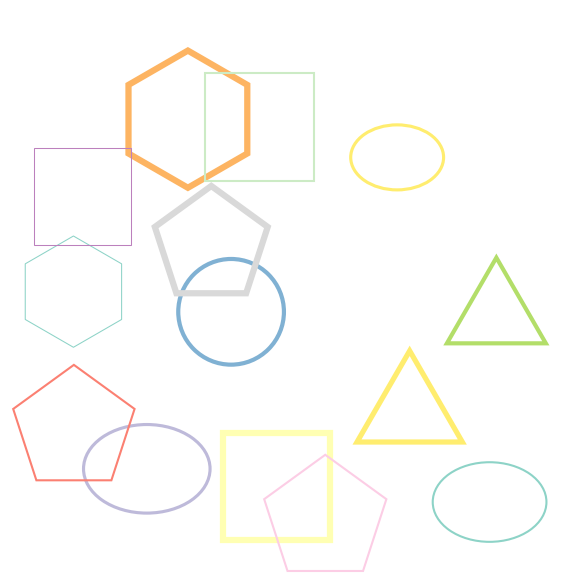[{"shape": "oval", "thickness": 1, "radius": 0.49, "center": [0.848, 0.13]}, {"shape": "hexagon", "thickness": 0.5, "radius": 0.48, "center": [0.127, 0.494]}, {"shape": "square", "thickness": 3, "radius": 0.46, "center": [0.479, 0.156]}, {"shape": "oval", "thickness": 1.5, "radius": 0.55, "center": [0.254, 0.187]}, {"shape": "pentagon", "thickness": 1, "radius": 0.55, "center": [0.128, 0.257]}, {"shape": "circle", "thickness": 2, "radius": 0.46, "center": [0.4, 0.459]}, {"shape": "hexagon", "thickness": 3, "radius": 0.59, "center": [0.325, 0.793]}, {"shape": "triangle", "thickness": 2, "radius": 0.49, "center": [0.86, 0.454]}, {"shape": "pentagon", "thickness": 1, "radius": 0.56, "center": [0.563, 0.1]}, {"shape": "pentagon", "thickness": 3, "radius": 0.51, "center": [0.366, 0.574]}, {"shape": "square", "thickness": 0.5, "radius": 0.42, "center": [0.142, 0.659]}, {"shape": "square", "thickness": 1, "radius": 0.47, "center": [0.449, 0.779]}, {"shape": "triangle", "thickness": 2.5, "radius": 0.53, "center": [0.709, 0.286]}, {"shape": "oval", "thickness": 1.5, "radius": 0.4, "center": [0.688, 0.727]}]